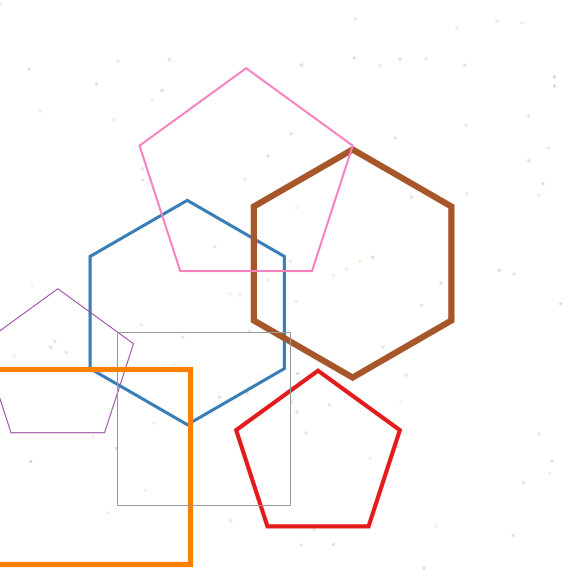[{"shape": "pentagon", "thickness": 2, "radius": 0.75, "center": [0.551, 0.208]}, {"shape": "hexagon", "thickness": 1.5, "radius": 0.97, "center": [0.324, 0.458]}, {"shape": "pentagon", "thickness": 0.5, "radius": 0.69, "center": [0.1, 0.361]}, {"shape": "square", "thickness": 2.5, "radius": 0.84, "center": [0.16, 0.192]}, {"shape": "hexagon", "thickness": 3, "radius": 0.99, "center": [0.611, 0.543]}, {"shape": "pentagon", "thickness": 1, "radius": 0.97, "center": [0.426, 0.687]}, {"shape": "square", "thickness": 0.5, "radius": 0.75, "center": [0.352, 0.274]}]